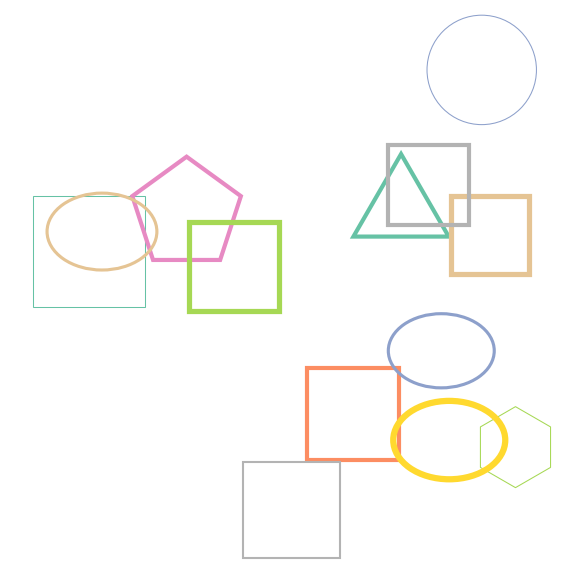[{"shape": "triangle", "thickness": 2, "radius": 0.48, "center": [0.695, 0.637]}, {"shape": "square", "thickness": 0.5, "radius": 0.48, "center": [0.154, 0.564]}, {"shape": "square", "thickness": 2, "radius": 0.4, "center": [0.611, 0.283]}, {"shape": "oval", "thickness": 1.5, "radius": 0.46, "center": [0.764, 0.392]}, {"shape": "circle", "thickness": 0.5, "radius": 0.47, "center": [0.834, 0.878]}, {"shape": "pentagon", "thickness": 2, "radius": 0.49, "center": [0.323, 0.629]}, {"shape": "square", "thickness": 2.5, "radius": 0.39, "center": [0.405, 0.538]}, {"shape": "hexagon", "thickness": 0.5, "radius": 0.35, "center": [0.893, 0.225]}, {"shape": "oval", "thickness": 3, "radius": 0.48, "center": [0.778, 0.237]}, {"shape": "square", "thickness": 2.5, "radius": 0.34, "center": [0.848, 0.592]}, {"shape": "oval", "thickness": 1.5, "radius": 0.48, "center": [0.177, 0.598]}, {"shape": "square", "thickness": 1, "radius": 0.42, "center": [0.505, 0.116]}, {"shape": "square", "thickness": 2, "radius": 0.35, "center": [0.742, 0.679]}]